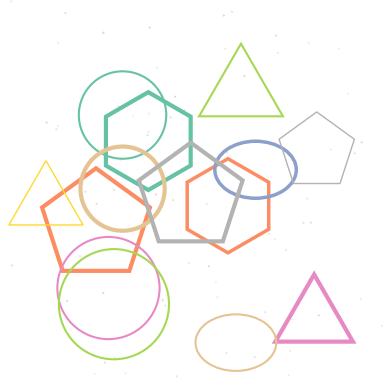[{"shape": "circle", "thickness": 1.5, "radius": 0.57, "center": [0.318, 0.701]}, {"shape": "hexagon", "thickness": 3, "radius": 0.64, "center": [0.385, 0.634]}, {"shape": "hexagon", "thickness": 2.5, "radius": 0.61, "center": [0.592, 0.466]}, {"shape": "pentagon", "thickness": 3, "radius": 0.74, "center": [0.249, 0.416]}, {"shape": "oval", "thickness": 2.5, "radius": 0.53, "center": [0.664, 0.559]}, {"shape": "triangle", "thickness": 3, "radius": 0.58, "center": [0.816, 0.171]}, {"shape": "circle", "thickness": 1.5, "radius": 0.66, "center": [0.282, 0.252]}, {"shape": "circle", "thickness": 1.5, "radius": 0.72, "center": [0.296, 0.21]}, {"shape": "triangle", "thickness": 1.5, "radius": 0.63, "center": [0.626, 0.761]}, {"shape": "triangle", "thickness": 1, "radius": 0.56, "center": [0.119, 0.471]}, {"shape": "oval", "thickness": 1.5, "radius": 0.52, "center": [0.613, 0.11]}, {"shape": "circle", "thickness": 3, "radius": 0.55, "center": [0.318, 0.51]}, {"shape": "pentagon", "thickness": 1, "radius": 0.51, "center": [0.823, 0.606]}, {"shape": "pentagon", "thickness": 3, "radius": 0.71, "center": [0.495, 0.488]}]